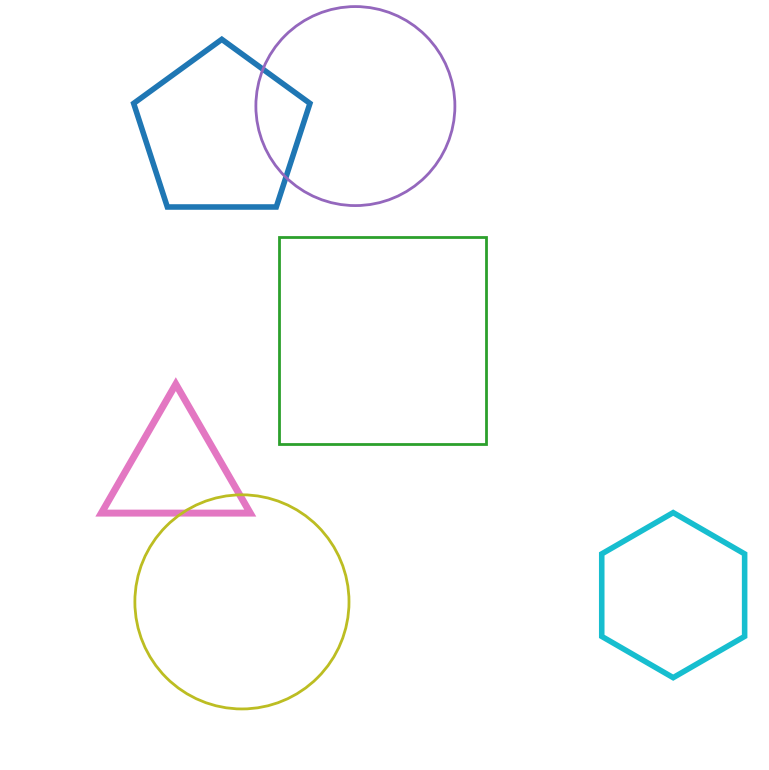[{"shape": "pentagon", "thickness": 2, "radius": 0.6, "center": [0.288, 0.829]}, {"shape": "square", "thickness": 1, "radius": 0.67, "center": [0.497, 0.558]}, {"shape": "circle", "thickness": 1, "radius": 0.65, "center": [0.462, 0.862]}, {"shape": "triangle", "thickness": 2.5, "radius": 0.56, "center": [0.228, 0.389]}, {"shape": "circle", "thickness": 1, "radius": 0.7, "center": [0.314, 0.218]}, {"shape": "hexagon", "thickness": 2, "radius": 0.54, "center": [0.874, 0.227]}]